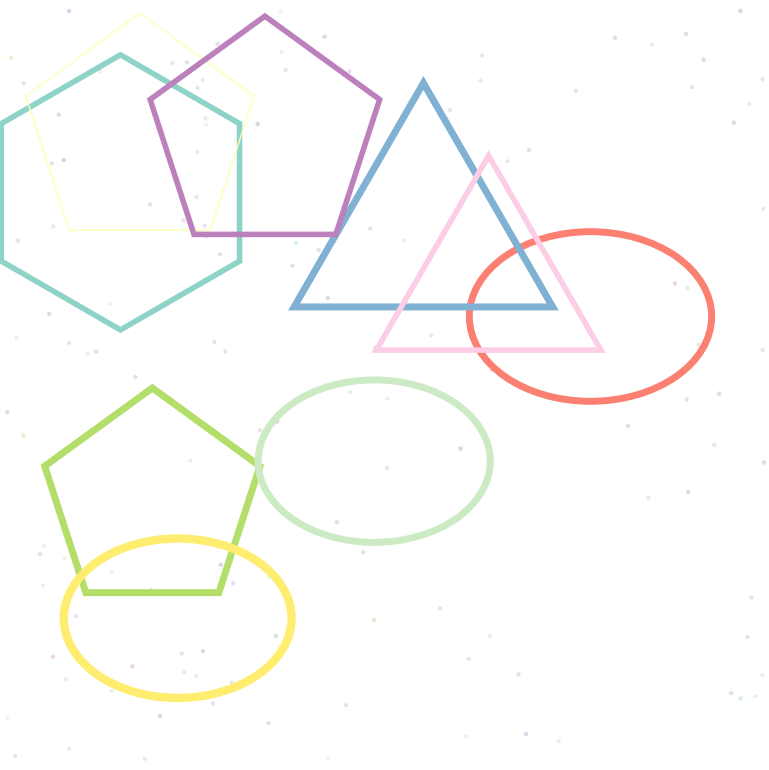[{"shape": "hexagon", "thickness": 2, "radius": 0.89, "center": [0.156, 0.75]}, {"shape": "pentagon", "thickness": 0.5, "radius": 0.78, "center": [0.182, 0.827]}, {"shape": "oval", "thickness": 2.5, "radius": 0.79, "center": [0.767, 0.589]}, {"shape": "triangle", "thickness": 2.5, "radius": 0.97, "center": [0.55, 0.698]}, {"shape": "pentagon", "thickness": 2.5, "radius": 0.73, "center": [0.198, 0.349]}, {"shape": "triangle", "thickness": 2, "radius": 0.84, "center": [0.635, 0.629]}, {"shape": "pentagon", "thickness": 2, "radius": 0.78, "center": [0.344, 0.822]}, {"shape": "oval", "thickness": 2.5, "radius": 0.75, "center": [0.486, 0.401]}, {"shape": "oval", "thickness": 3, "radius": 0.74, "center": [0.231, 0.197]}]